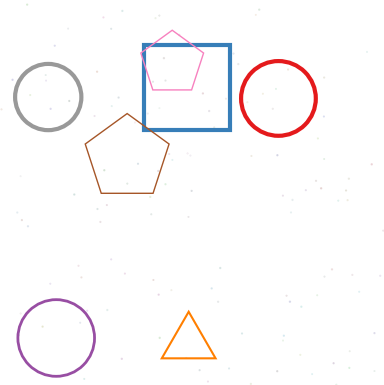[{"shape": "circle", "thickness": 3, "radius": 0.49, "center": [0.723, 0.744]}, {"shape": "square", "thickness": 3, "radius": 0.56, "center": [0.485, 0.772]}, {"shape": "circle", "thickness": 2, "radius": 0.5, "center": [0.146, 0.122]}, {"shape": "triangle", "thickness": 1.5, "radius": 0.4, "center": [0.49, 0.11]}, {"shape": "pentagon", "thickness": 1, "radius": 0.57, "center": [0.33, 0.591]}, {"shape": "pentagon", "thickness": 1, "radius": 0.43, "center": [0.447, 0.836]}, {"shape": "circle", "thickness": 3, "radius": 0.43, "center": [0.125, 0.748]}]